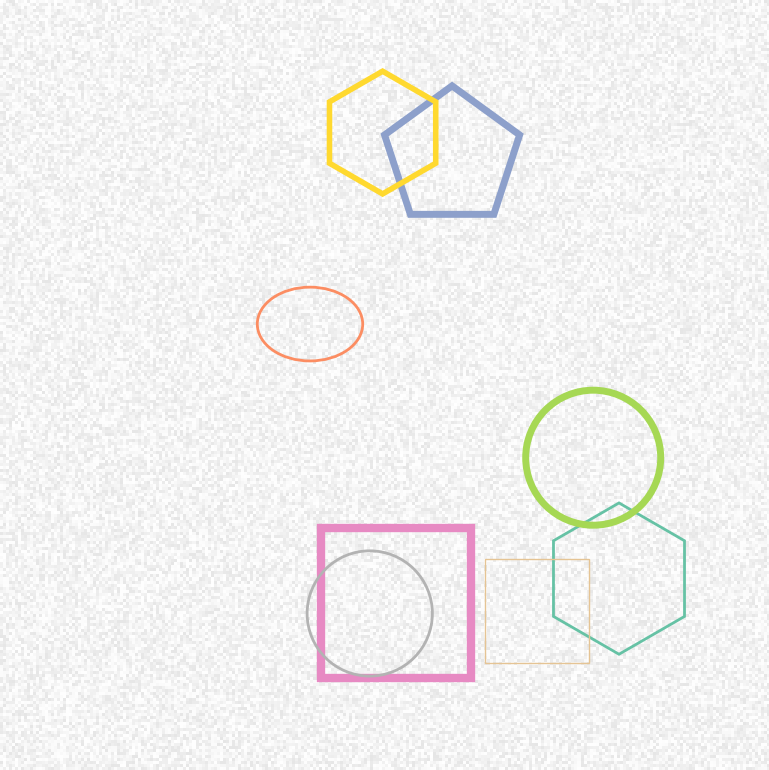[{"shape": "hexagon", "thickness": 1, "radius": 0.49, "center": [0.804, 0.249]}, {"shape": "oval", "thickness": 1, "radius": 0.34, "center": [0.403, 0.579]}, {"shape": "pentagon", "thickness": 2.5, "radius": 0.46, "center": [0.587, 0.796]}, {"shape": "square", "thickness": 3, "radius": 0.49, "center": [0.514, 0.217]}, {"shape": "circle", "thickness": 2.5, "radius": 0.44, "center": [0.77, 0.406]}, {"shape": "hexagon", "thickness": 2, "radius": 0.4, "center": [0.497, 0.828]}, {"shape": "square", "thickness": 0.5, "radius": 0.34, "center": [0.698, 0.207]}, {"shape": "circle", "thickness": 1, "radius": 0.41, "center": [0.48, 0.203]}]